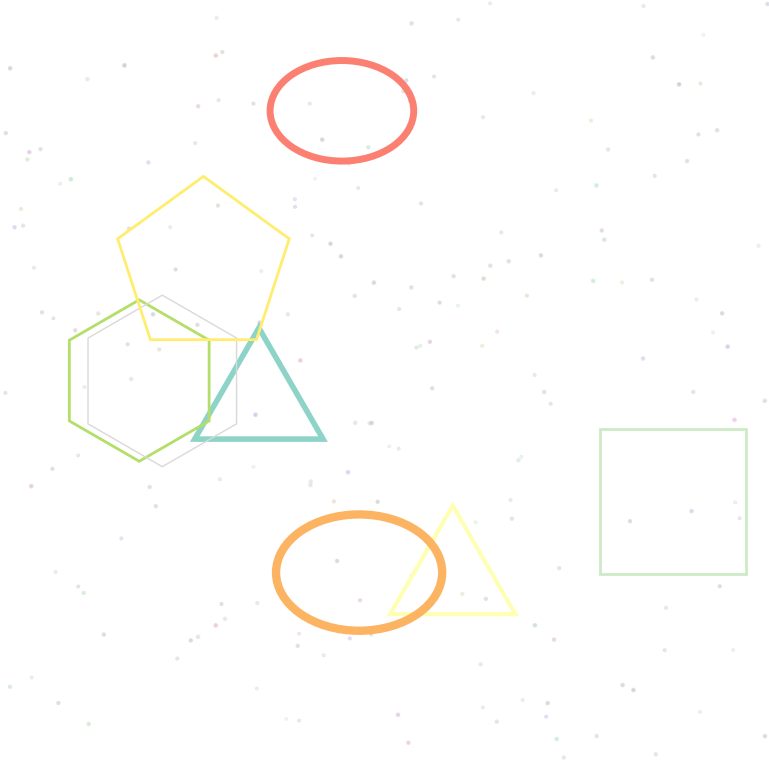[{"shape": "triangle", "thickness": 2, "radius": 0.48, "center": [0.336, 0.478]}, {"shape": "triangle", "thickness": 1.5, "radius": 0.47, "center": [0.588, 0.249]}, {"shape": "oval", "thickness": 2.5, "radius": 0.47, "center": [0.444, 0.856]}, {"shape": "oval", "thickness": 3, "radius": 0.54, "center": [0.466, 0.256]}, {"shape": "hexagon", "thickness": 1, "radius": 0.52, "center": [0.181, 0.506]}, {"shape": "hexagon", "thickness": 0.5, "radius": 0.56, "center": [0.211, 0.505]}, {"shape": "square", "thickness": 1, "radius": 0.47, "center": [0.875, 0.349]}, {"shape": "pentagon", "thickness": 1, "radius": 0.59, "center": [0.264, 0.654]}]